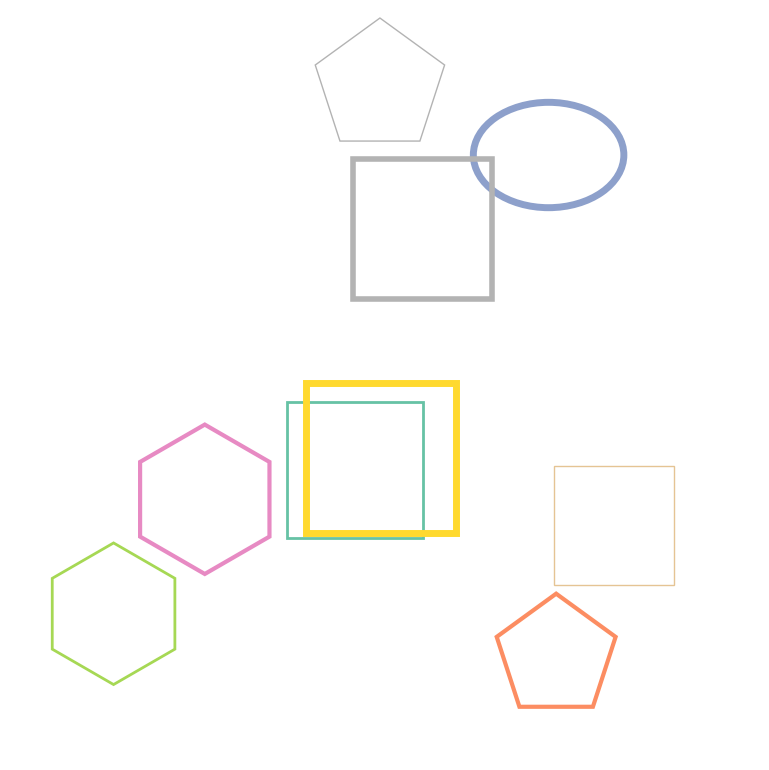[{"shape": "square", "thickness": 1, "radius": 0.44, "center": [0.461, 0.39]}, {"shape": "pentagon", "thickness": 1.5, "radius": 0.41, "center": [0.722, 0.148]}, {"shape": "oval", "thickness": 2.5, "radius": 0.49, "center": [0.712, 0.799]}, {"shape": "hexagon", "thickness": 1.5, "radius": 0.48, "center": [0.266, 0.352]}, {"shape": "hexagon", "thickness": 1, "radius": 0.46, "center": [0.147, 0.203]}, {"shape": "square", "thickness": 2.5, "radius": 0.49, "center": [0.495, 0.405]}, {"shape": "square", "thickness": 0.5, "radius": 0.39, "center": [0.798, 0.317]}, {"shape": "square", "thickness": 2, "radius": 0.45, "center": [0.549, 0.703]}, {"shape": "pentagon", "thickness": 0.5, "radius": 0.44, "center": [0.493, 0.888]}]